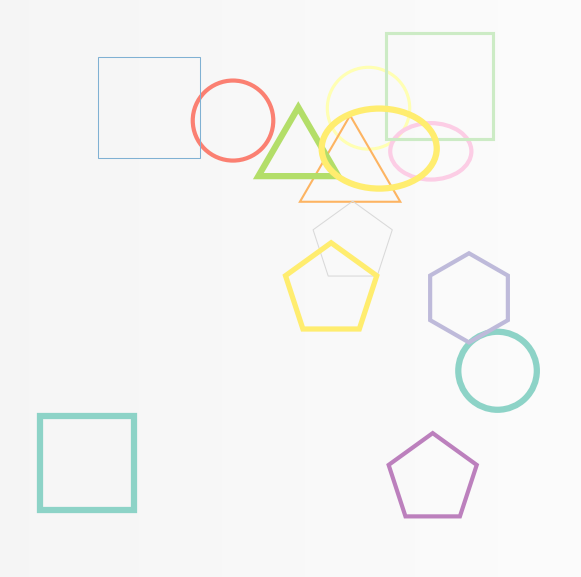[{"shape": "square", "thickness": 3, "radius": 0.41, "center": [0.15, 0.198]}, {"shape": "circle", "thickness": 3, "radius": 0.34, "center": [0.856, 0.357]}, {"shape": "circle", "thickness": 1.5, "radius": 0.35, "center": [0.634, 0.812]}, {"shape": "hexagon", "thickness": 2, "radius": 0.39, "center": [0.807, 0.483]}, {"shape": "circle", "thickness": 2, "radius": 0.35, "center": [0.401, 0.79]}, {"shape": "square", "thickness": 0.5, "radius": 0.44, "center": [0.256, 0.813]}, {"shape": "triangle", "thickness": 1, "radius": 0.5, "center": [0.602, 0.7]}, {"shape": "triangle", "thickness": 3, "radius": 0.4, "center": [0.513, 0.734]}, {"shape": "oval", "thickness": 2, "radius": 0.35, "center": [0.741, 0.737]}, {"shape": "pentagon", "thickness": 0.5, "radius": 0.36, "center": [0.607, 0.579]}, {"shape": "pentagon", "thickness": 2, "radius": 0.4, "center": [0.744, 0.169]}, {"shape": "square", "thickness": 1.5, "radius": 0.46, "center": [0.756, 0.851]}, {"shape": "pentagon", "thickness": 2.5, "radius": 0.41, "center": [0.57, 0.496]}, {"shape": "oval", "thickness": 3, "radius": 0.49, "center": [0.652, 0.742]}]